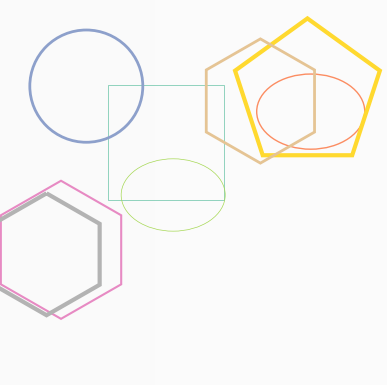[{"shape": "square", "thickness": 0.5, "radius": 0.75, "center": [0.428, 0.63]}, {"shape": "oval", "thickness": 1, "radius": 0.7, "center": [0.802, 0.71]}, {"shape": "circle", "thickness": 2, "radius": 0.73, "center": [0.223, 0.776]}, {"shape": "hexagon", "thickness": 1.5, "radius": 0.9, "center": [0.157, 0.351]}, {"shape": "oval", "thickness": 0.5, "radius": 0.67, "center": [0.447, 0.494]}, {"shape": "pentagon", "thickness": 3, "radius": 0.98, "center": [0.793, 0.756]}, {"shape": "hexagon", "thickness": 2, "radius": 0.81, "center": [0.672, 0.738]}, {"shape": "hexagon", "thickness": 3, "radius": 0.79, "center": [0.12, 0.34]}]